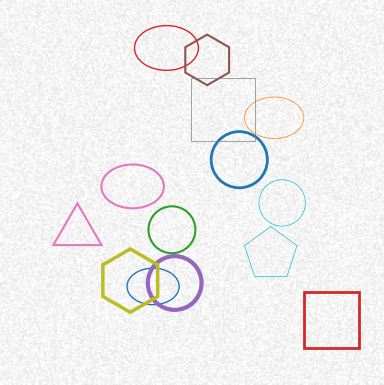[{"shape": "circle", "thickness": 2, "radius": 0.36, "center": [0.621, 0.585]}, {"shape": "oval", "thickness": 1, "radius": 0.34, "center": [0.398, 0.256]}, {"shape": "oval", "thickness": 0.5, "radius": 0.39, "center": [0.712, 0.694]}, {"shape": "circle", "thickness": 1.5, "radius": 0.3, "center": [0.447, 0.403]}, {"shape": "oval", "thickness": 1, "radius": 0.42, "center": [0.432, 0.875]}, {"shape": "square", "thickness": 2, "radius": 0.36, "center": [0.861, 0.169]}, {"shape": "circle", "thickness": 3, "radius": 0.35, "center": [0.454, 0.265]}, {"shape": "hexagon", "thickness": 1.5, "radius": 0.33, "center": [0.538, 0.844]}, {"shape": "triangle", "thickness": 1.5, "radius": 0.36, "center": [0.201, 0.4]}, {"shape": "oval", "thickness": 1.5, "radius": 0.41, "center": [0.344, 0.516]}, {"shape": "square", "thickness": 0.5, "radius": 0.41, "center": [0.579, 0.716]}, {"shape": "hexagon", "thickness": 2.5, "radius": 0.41, "center": [0.338, 0.271]}, {"shape": "pentagon", "thickness": 0.5, "radius": 0.36, "center": [0.703, 0.34]}, {"shape": "circle", "thickness": 0.5, "radius": 0.3, "center": [0.733, 0.473]}]